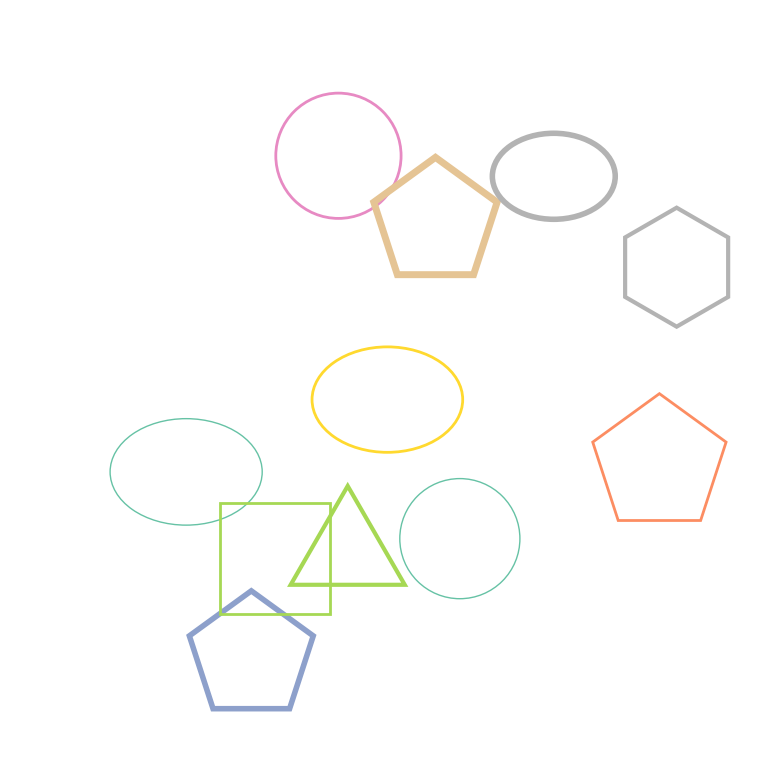[{"shape": "oval", "thickness": 0.5, "radius": 0.49, "center": [0.242, 0.387]}, {"shape": "circle", "thickness": 0.5, "radius": 0.39, "center": [0.597, 0.3]}, {"shape": "pentagon", "thickness": 1, "radius": 0.46, "center": [0.856, 0.398]}, {"shape": "pentagon", "thickness": 2, "radius": 0.42, "center": [0.326, 0.148]}, {"shape": "circle", "thickness": 1, "radius": 0.41, "center": [0.44, 0.798]}, {"shape": "square", "thickness": 1, "radius": 0.36, "center": [0.357, 0.275]}, {"shape": "triangle", "thickness": 1.5, "radius": 0.43, "center": [0.452, 0.283]}, {"shape": "oval", "thickness": 1, "radius": 0.49, "center": [0.503, 0.481]}, {"shape": "pentagon", "thickness": 2.5, "radius": 0.42, "center": [0.566, 0.711]}, {"shape": "hexagon", "thickness": 1.5, "radius": 0.39, "center": [0.879, 0.653]}, {"shape": "oval", "thickness": 2, "radius": 0.4, "center": [0.719, 0.771]}]